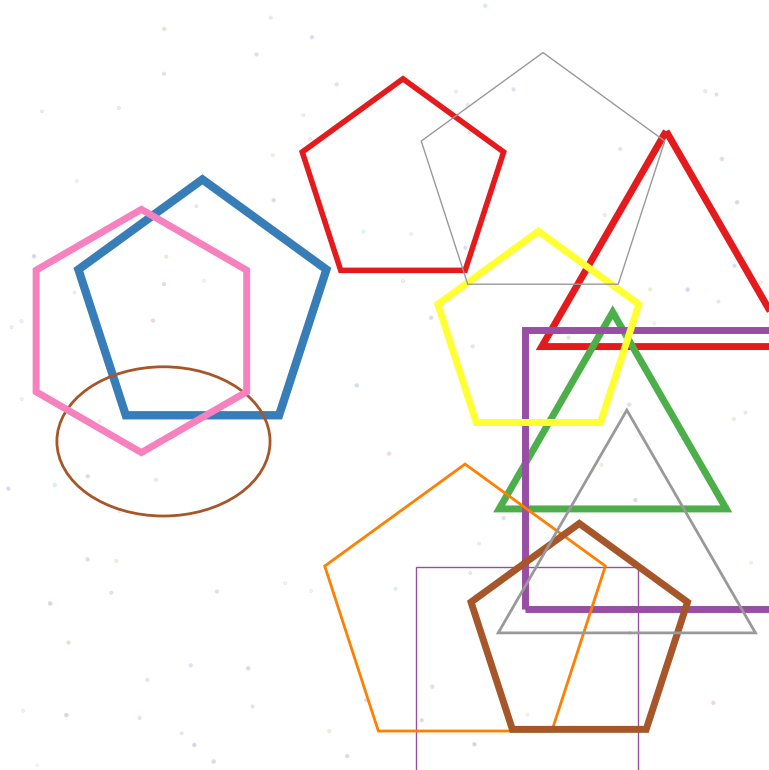[{"shape": "triangle", "thickness": 2.5, "radius": 0.93, "center": [0.865, 0.643]}, {"shape": "pentagon", "thickness": 2, "radius": 0.69, "center": [0.523, 0.76]}, {"shape": "pentagon", "thickness": 3, "radius": 0.85, "center": [0.263, 0.598]}, {"shape": "triangle", "thickness": 2.5, "radius": 0.85, "center": [0.796, 0.424]}, {"shape": "square", "thickness": 2.5, "radius": 0.91, "center": [0.863, 0.391]}, {"shape": "square", "thickness": 0.5, "radius": 0.72, "center": [0.685, 0.119]}, {"shape": "pentagon", "thickness": 1, "radius": 0.96, "center": [0.604, 0.206]}, {"shape": "pentagon", "thickness": 2.5, "radius": 0.69, "center": [0.699, 0.562]}, {"shape": "pentagon", "thickness": 2.5, "radius": 0.74, "center": [0.752, 0.172]}, {"shape": "oval", "thickness": 1, "radius": 0.69, "center": [0.212, 0.427]}, {"shape": "hexagon", "thickness": 2.5, "radius": 0.79, "center": [0.184, 0.57]}, {"shape": "triangle", "thickness": 1, "radius": 0.96, "center": [0.814, 0.275]}, {"shape": "pentagon", "thickness": 0.5, "radius": 0.83, "center": [0.705, 0.765]}]